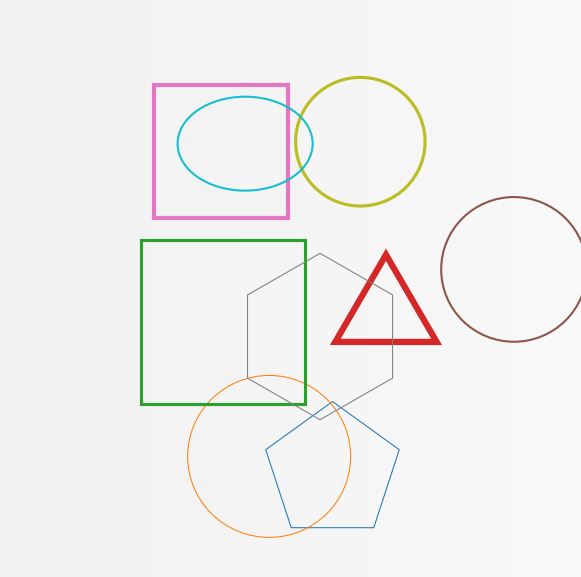[{"shape": "pentagon", "thickness": 0.5, "radius": 0.6, "center": [0.572, 0.183]}, {"shape": "circle", "thickness": 0.5, "radius": 0.7, "center": [0.463, 0.209]}, {"shape": "square", "thickness": 1.5, "radius": 0.71, "center": [0.383, 0.442]}, {"shape": "triangle", "thickness": 3, "radius": 0.5, "center": [0.664, 0.457]}, {"shape": "circle", "thickness": 1, "radius": 0.63, "center": [0.884, 0.533]}, {"shape": "square", "thickness": 2, "radius": 0.57, "center": [0.38, 0.737]}, {"shape": "hexagon", "thickness": 0.5, "radius": 0.72, "center": [0.551, 0.416]}, {"shape": "circle", "thickness": 1.5, "radius": 0.56, "center": [0.62, 0.754]}, {"shape": "oval", "thickness": 1, "radius": 0.58, "center": [0.422, 0.75]}]